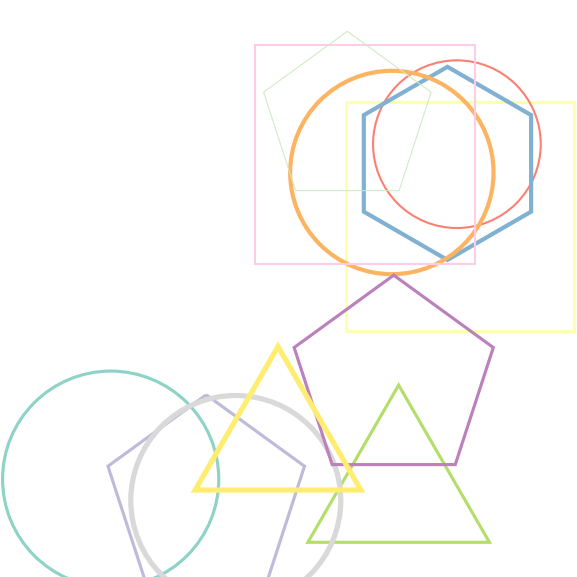[{"shape": "circle", "thickness": 1.5, "radius": 0.94, "center": [0.192, 0.169]}, {"shape": "square", "thickness": 1.5, "radius": 0.99, "center": [0.796, 0.625]}, {"shape": "pentagon", "thickness": 1.5, "radius": 0.89, "center": [0.357, 0.137]}, {"shape": "circle", "thickness": 1, "radius": 0.73, "center": [0.791, 0.749]}, {"shape": "hexagon", "thickness": 2, "radius": 0.84, "center": [0.775, 0.716]}, {"shape": "circle", "thickness": 2, "radius": 0.88, "center": [0.679, 0.7]}, {"shape": "triangle", "thickness": 1.5, "radius": 0.91, "center": [0.69, 0.151]}, {"shape": "square", "thickness": 1, "radius": 0.95, "center": [0.632, 0.732]}, {"shape": "circle", "thickness": 2.5, "radius": 0.91, "center": [0.408, 0.133]}, {"shape": "pentagon", "thickness": 1.5, "radius": 0.91, "center": [0.682, 0.341]}, {"shape": "pentagon", "thickness": 0.5, "radius": 0.76, "center": [0.601, 0.792]}, {"shape": "triangle", "thickness": 2.5, "radius": 0.83, "center": [0.481, 0.233]}]